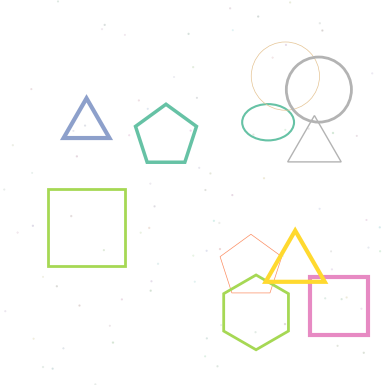[{"shape": "oval", "thickness": 1.5, "radius": 0.34, "center": [0.696, 0.682]}, {"shape": "pentagon", "thickness": 2.5, "radius": 0.42, "center": [0.431, 0.646]}, {"shape": "pentagon", "thickness": 0.5, "radius": 0.42, "center": [0.652, 0.307]}, {"shape": "triangle", "thickness": 3, "radius": 0.34, "center": [0.225, 0.676]}, {"shape": "square", "thickness": 3, "radius": 0.38, "center": [0.88, 0.205]}, {"shape": "hexagon", "thickness": 2, "radius": 0.49, "center": [0.665, 0.189]}, {"shape": "square", "thickness": 2, "radius": 0.5, "center": [0.224, 0.41]}, {"shape": "triangle", "thickness": 3, "radius": 0.44, "center": [0.767, 0.312]}, {"shape": "circle", "thickness": 0.5, "radius": 0.44, "center": [0.741, 0.802]}, {"shape": "triangle", "thickness": 1, "radius": 0.4, "center": [0.817, 0.62]}, {"shape": "circle", "thickness": 2, "radius": 0.42, "center": [0.828, 0.767]}]